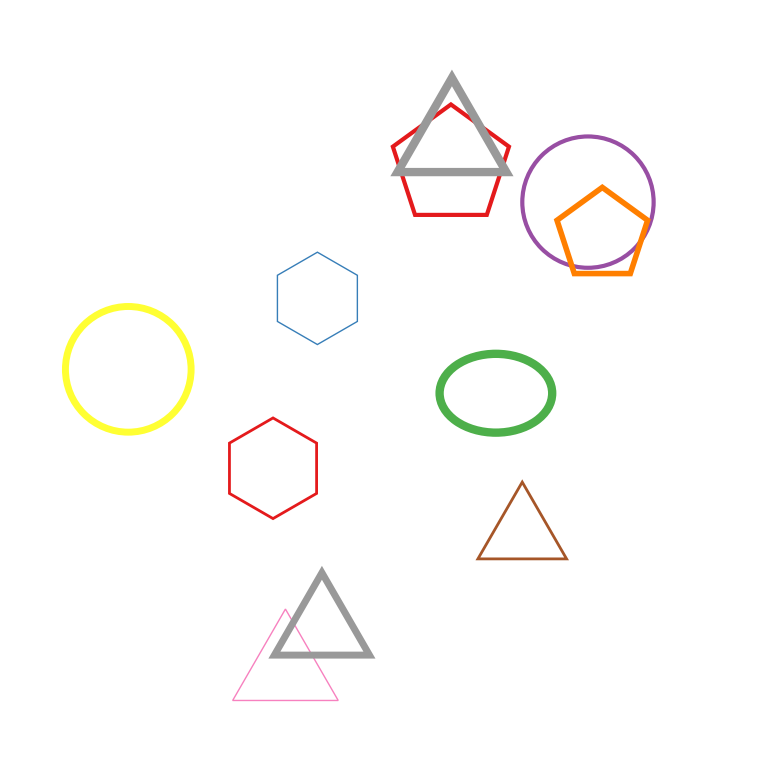[{"shape": "pentagon", "thickness": 1.5, "radius": 0.4, "center": [0.586, 0.785]}, {"shape": "hexagon", "thickness": 1, "radius": 0.33, "center": [0.355, 0.392]}, {"shape": "hexagon", "thickness": 0.5, "radius": 0.3, "center": [0.412, 0.613]}, {"shape": "oval", "thickness": 3, "radius": 0.37, "center": [0.644, 0.489]}, {"shape": "circle", "thickness": 1.5, "radius": 0.43, "center": [0.764, 0.738]}, {"shape": "pentagon", "thickness": 2, "radius": 0.31, "center": [0.782, 0.695]}, {"shape": "circle", "thickness": 2.5, "radius": 0.41, "center": [0.167, 0.52]}, {"shape": "triangle", "thickness": 1, "radius": 0.33, "center": [0.678, 0.307]}, {"shape": "triangle", "thickness": 0.5, "radius": 0.4, "center": [0.371, 0.13]}, {"shape": "triangle", "thickness": 2.5, "radius": 0.36, "center": [0.418, 0.185]}, {"shape": "triangle", "thickness": 3, "radius": 0.41, "center": [0.587, 0.817]}]